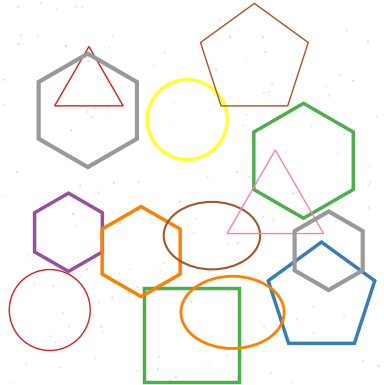[{"shape": "circle", "thickness": 1, "radius": 0.53, "center": [0.129, 0.195]}, {"shape": "triangle", "thickness": 1, "radius": 0.51, "center": [0.231, 0.776]}, {"shape": "pentagon", "thickness": 2.5, "radius": 0.73, "center": [0.835, 0.226]}, {"shape": "hexagon", "thickness": 2.5, "radius": 0.75, "center": [0.788, 0.582]}, {"shape": "square", "thickness": 2.5, "radius": 0.62, "center": [0.497, 0.13]}, {"shape": "hexagon", "thickness": 2.5, "radius": 0.51, "center": [0.178, 0.397]}, {"shape": "oval", "thickness": 2, "radius": 0.67, "center": [0.604, 0.189]}, {"shape": "hexagon", "thickness": 2.5, "radius": 0.58, "center": [0.367, 0.347]}, {"shape": "circle", "thickness": 2.5, "radius": 0.52, "center": [0.486, 0.689]}, {"shape": "pentagon", "thickness": 1, "radius": 0.74, "center": [0.661, 0.844]}, {"shape": "oval", "thickness": 1.5, "radius": 0.63, "center": [0.55, 0.388]}, {"shape": "triangle", "thickness": 1, "radius": 0.72, "center": [0.715, 0.466]}, {"shape": "hexagon", "thickness": 3, "radius": 0.74, "center": [0.228, 0.713]}, {"shape": "hexagon", "thickness": 3, "radius": 0.51, "center": [0.854, 0.349]}]